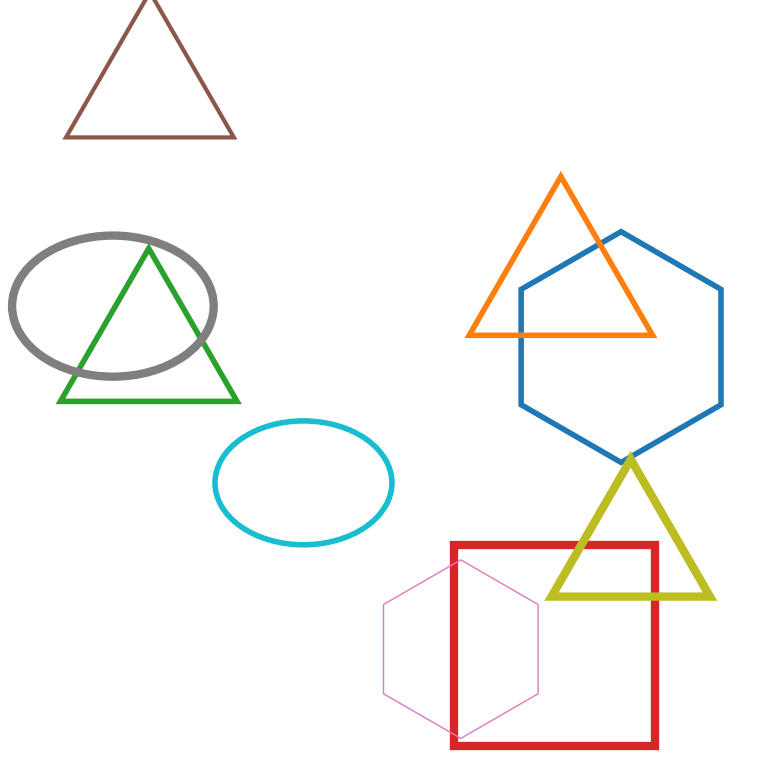[{"shape": "hexagon", "thickness": 2, "radius": 0.75, "center": [0.807, 0.549]}, {"shape": "triangle", "thickness": 2, "radius": 0.69, "center": [0.728, 0.633]}, {"shape": "triangle", "thickness": 2, "radius": 0.66, "center": [0.193, 0.545]}, {"shape": "square", "thickness": 3, "radius": 0.65, "center": [0.72, 0.162]}, {"shape": "triangle", "thickness": 1.5, "radius": 0.63, "center": [0.195, 0.884]}, {"shape": "hexagon", "thickness": 0.5, "radius": 0.58, "center": [0.598, 0.157]}, {"shape": "oval", "thickness": 3, "radius": 0.65, "center": [0.147, 0.602]}, {"shape": "triangle", "thickness": 3, "radius": 0.59, "center": [0.819, 0.285]}, {"shape": "oval", "thickness": 2, "radius": 0.57, "center": [0.394, 0.373]}]